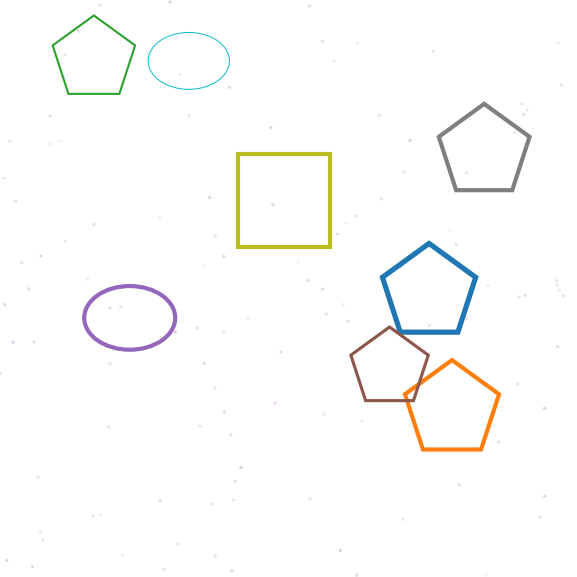[{"shape": "pentagon", "thickness": 2.5, "radius": 0.42, "center": [0.743, 0.493]}, {"shape": "pentagon", "thickness": 2, "radius": 0.43, "center": [0.783, 0.29]}, {"shape": "pentagon", "thickness": 1, "radius": 0.38, "center": [0.163, 0.897]}, {"shape": "oval", "thickness": 2, "radius": 0.39, "center": [0.225, 0.449]}, {"shape": "pentagon", "thickness": 1.5, "radius": 0.35, "center": [0.675, 0.362]}, {"shape": "pentagon", "thickness": 2, "radius": 0.41, "center": [0.838, 0.737]}, {"shape": "square", "thickness": 2, "radius": 0.4, "center": [0.492, 0.652]}, {"shape": "oval", "thickness": 0.5, "radius": 0.35, "center": [0.327, 0.894]}]